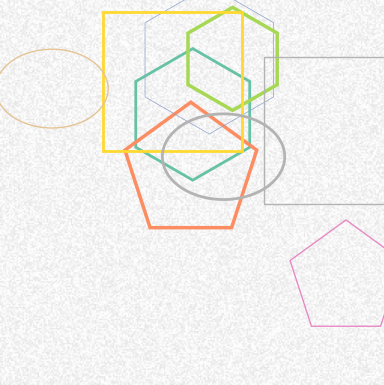[{"shape": "hexagon", "thickness": 2, "radius": 0.85, "center": [0.501, 0.703]}, {"shape": "pentagon", "thickness": 2.5, "radius": 0.9, "center": [0.496, 0.554]}, {"shape": "hexagon", "thickness": 0.5, "radius": 0.96, "center": [0.544, 0.845]}, {"shape": "pentagon", "thickness": 1, "radius": 0.76, "center": [0.899, 0.276]}, {"shape": "hexagon", "thickness": 2.5, "radius": 0.67, "center": [0.604, 0.847]}, {"shape": "square", "thickness": 2, "radius": 0.9, "center": [0.447, 0.789]}, {"shape": "oval", "thickness": 1, "radius": 0.73, "center": [0.135, 0.77]}, {"shape": "square", "thickness": 1, "radius": 0.96, "center": [0.876, 0.661]}, {"shape": "oval", "thickness": 2, "radius": 0.79, "center": [0.581, 0.593]}]